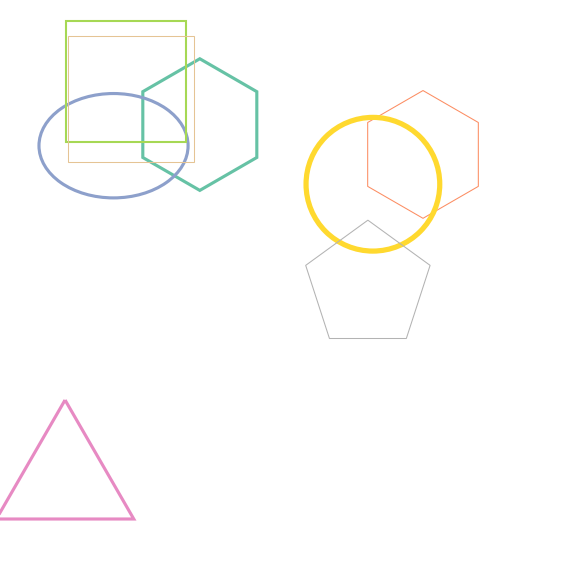[{"shape": "hexagon", "thickness": 1.5, "radius": 0.57, "center": [0.346, 0.783]}, {"shape": "hexagon", "thickness": 0.5, "radius": 0.55, "center": [0.732, 0.732]}, {"shape": "oval", "thickness": 1.5, "radius": 0.65, "center": [0.197, 0.747]}, {"shape": "triangle", "thickness": 1.5, "radius": 0.69, "center": [0.113, 0.169]}, {"shape": "square", "thickness": 1, "radius": 0.52, "center": [0.218, 0.858]}, {"shape": "circle", "thickness": 2.5, "radius": 0.58, "center": [0.646, 0.68]}, {"shape": "square", "thickness": 0.5, "radius": 0.55, "center": [0.227, 0.828]}, {"shape": "pentagon", "thickness": 0.5, "radius": 0.57, "center": [0.637, 0.505]}]